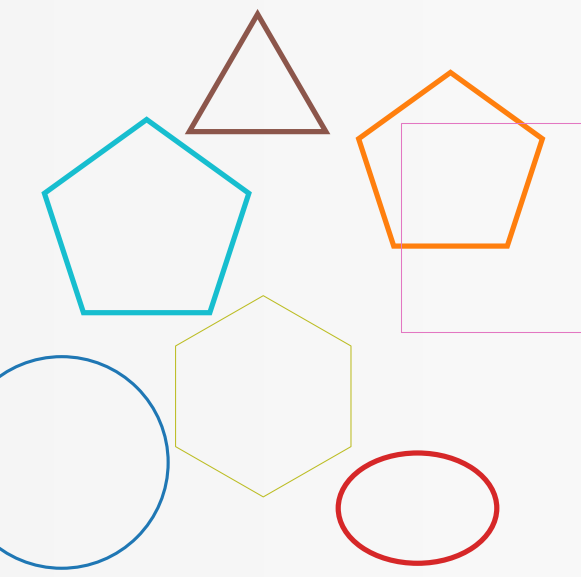[{"shape": "circle", "thickness": 1.5, "radius": 0.92, "center": [0.106, 0.198]}, {"shape": "pentagon", "thickness": 2.5, "radius": 0.83, "center": [0.775, 0.707]}, {"shape": "oval", "thickness": 2.5, "radius": 0.68, "center": [0.718, 0.119]}, {"shape": "triangle", "thickness": 2.5, "radius": 0.68, "center": [0.443, 0.839]}, {"shape": "square", "thickness": 0.5, "radius": 0.9, "center": [0.87, 0.606]}, {"shape": "hexagon", "thickness": 0.5, "radius": 0.87, "center": [0.453, 0.313]}, {"shape": "pentagon", "thickness": 2.5, "radius": 0.92, "center": [0.252, 0.607]}]